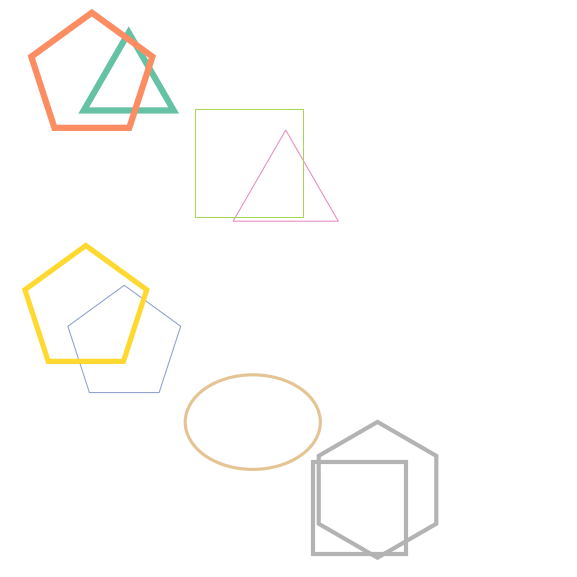[{"shape": "triangle", "thickness": 3, "radius": 0.45, "center": [0.223, 0.853]}, {"shape": "pentagon", "thickness": 3, "radius": 0.55, "center": [0.159, 0.867]}, {"shape": "pentagon", "thickness": 0.5, "radius": 0.51, "center": [0.215, 0.402]}, {"shape": "triangle", "thickness": 0.5, "radius": 0.53, "center": [0.495, 0.669]}, {"shape": "square", "thickness": 0.5, "radius": 0.47, "center": [0.431, 0.718]}, {"shape": "pentagon", "thickness": 2.5, "radius": 0.55, "center": [0.149, 0.463]}, {"shape": "oval", "thickness": 1.5, "radius": 0.59, "center": [0.438, 0.268]}, {"shape": "hexagon", "thickness": 2, "radius": 0.59, "center": [0.654, 0.151]}, {"shape": "square", "thickness": 2, "radius": 0.4, "center": [0.622, 0.12]}]